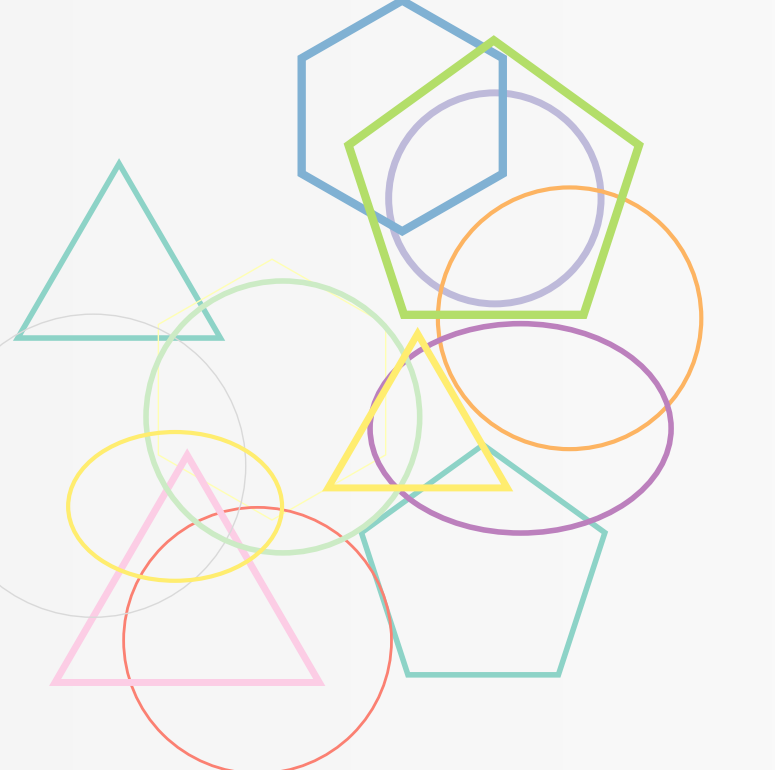[{"shape": "triangle", "thickness": 2, "radius": 0.75, "center": [0.154, 0.636]}, {"shape": "pentagon", "thickness": 2, "radius": 0.83, "center": [0.623, 0.257]}, {"shape": "hexagon", "thickness": 0.5, "radius": 0.85, "center": [0.351, 0.494]}, {"shape": "circle", "thickness": 2.5, "radius": 0.69, "center": [0.639, 0.742]}, {"shape": "circle", "thickness": 1, "radius": 0.86, "center": [0.332, 0.168]}, {"shape": "hexagon", "thickness": 3, "radius": 0.75, "center": [0.519, 0.849]}, {"shape": "circle", "thickness": 1.5, "radius": 0.85, "center": [0.735, 0.587]}, {"shape": "pentagon", "thickness": 3, "radius": 0.99, "center": [0.637, 0.751]}, {"shape": "triangle", "thickness": 2.5, "radius": 0.98, "center": [0.242, 0.212]}, {"shape": "circle", "thickness": 0.5, "radius": 0.98, "center": [0.12, 0.395]}, {"shape": "oval", "thickness": 2, "radius": 0.97, "center": [0.672, 0.444]}, {"shape": "circle", "thickness": 2, "radius": 0.88, "center": [0.365, 0.459]}, {"shape": "triangle", "thickness": 2.5, "radius": 0.67, "center": [0.539, 0.433]}, {"shape": "oval", "thickness": 1.5, "radius": 0.69, "center": [0.226, 0.342]}]